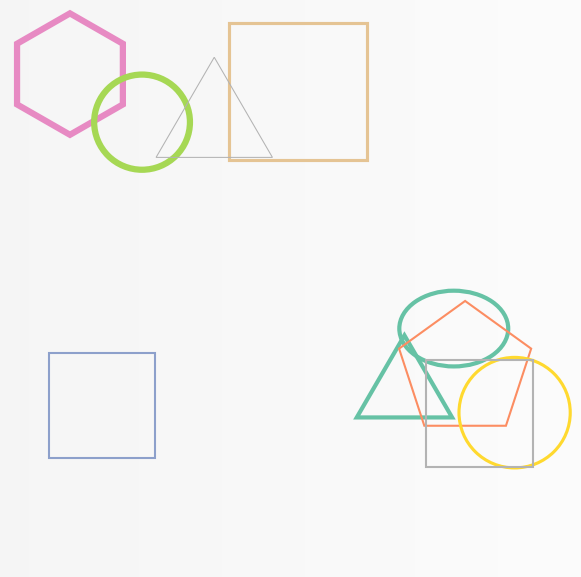[{"shape": "oval", "thickness": 2, "radius": 0.47, "center": [0.781, 0.43]}, {"shape": "triangle", "thickness": 2, "radius": 0.47, "center": [0.696, 0.324]}, {"shape": "pentagon", "thickness": 1, "radius": 0.6, "center": [0.8, 0.359]}, {"shape": "square", "thickness": 1, "radius": 0.45, "center": [0.175, 0.297]}, {"shape": "hexagon", "thickness": 3, "radius": 0.53, "center": [0.12, 0.871]}, {"shape": "circle", "thickness": 3, "radius": 0.41, "center": [0.244, 0.788]}, {"shape": "circle", "thickness": 1.5, "radius": 0.48, "center": [0.885, 0.285]}, {"shape": "square", "thickness": 1.5, "radius": 0.59, "center": [0.513, 0.841]}, {"shape": "triangle", "thickness": 0.5, "radius": 0.58, "center": [0.369, 0.784]}, {"shape": "square", "thickness": 1, "radius": 0.46, "center": [0.825, 0.283]}]